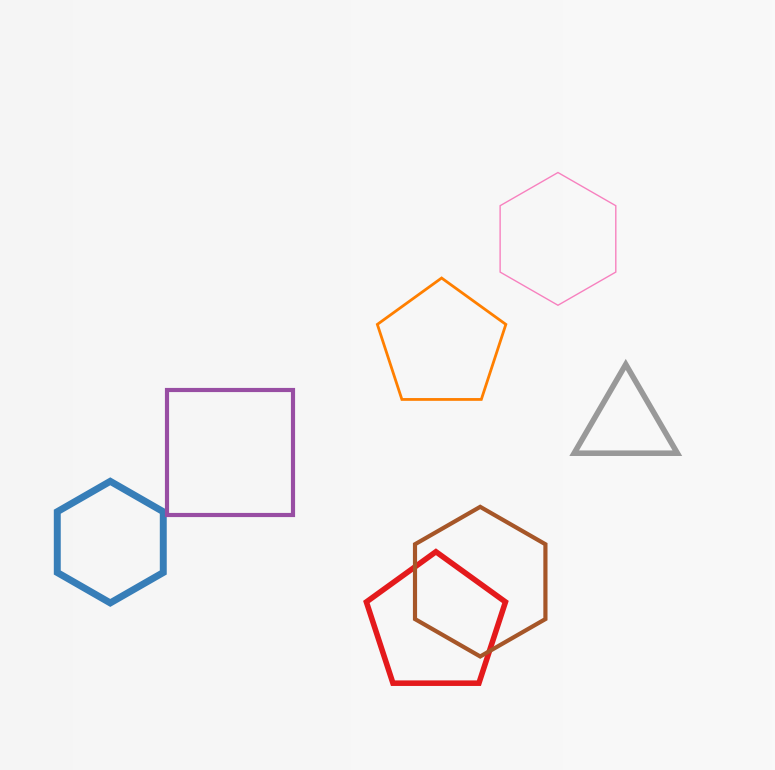[{"shape": "pentagon", "thickness": 2, "radius": 0.47, "center": [0.562, 0.189]}, {"shape": "hexagon", "thickness": 2.5, "radius": 0.39, "center": [0.142, 0.296]}, {"shape": "square", "thickness": 1.5, "radius": 0.41, "center": [0.297, 0.412]}, {"shape": "pentagon", "thickness": 1, "radius": 0.44, "center": [0.57, 0.552]}, {"shape": "hexagon", "thickness": 1.5, "radius": 0.49, "center": [0.62, 0.245]}, {"shape": "hexagon", "thickness": 0.5, "radius": 0.43, "center": [0.72, 0.69]}, {"shape": "triangle", "thickness": 2, "radius": 0.38, "center": [0.807, 0.45]}]